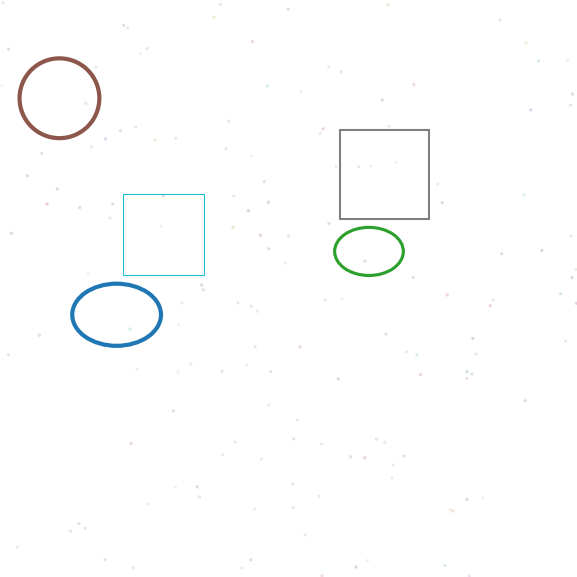[{"shape": "oval", "thickness": 2, "radius": 0.38, "center": [0.202, 0.454]}, {"shape": "oval", "thickness": 1.5, "radius": 0.3, "center": [0.639, 0.564]}, {"shape": "circle", "thickness": 2, "radius": 0.35, "center": [0.103, 0.829]}, {"shape": "square", "thickness": 1, "radius": 0.39, "center": [0.666, 0.696]}, {"shape": "square", "thickness": 0.5, "radius": 0.35, "center": [0.283, 0.593]}]